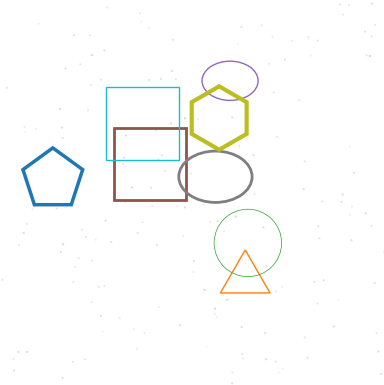[{"shape": "pentagon", "thickness": 2.5, "radius": 0.41, "center": [0.137, 0.534]}, {"shape": "triangle", "thickness": 1, "radius": 0.37, "center": [0.637, 0.276]}, {"shape": "circle", "thickness": 0.5, "radius": 0.44, "center": [0.644, 0.369]}, {"shape": "oval", "thickness": 1, "radius": 0.36, "center": [0.598, 0.79]}, {"shape": "square", "thickness": 2, "radius": 0.47, "center": [0.39, 0.574]}, {"shape": "oval", "thickness": 2, "radius": 0.48, "center": [0.56, 0.541]}, {"shape": "hexagon", "thickness": 3, "radius": 0.41, "center": [0.569, 0.693]}, {"shape": "square", "thickness": 1, "radius": 0.48, "center": [0.371, 0.679]}]